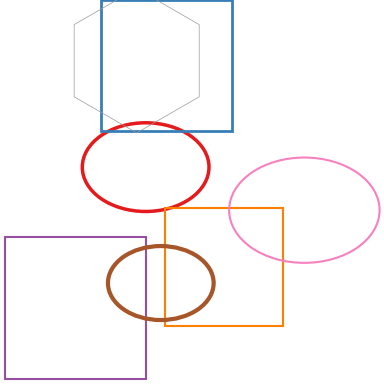[{"shape": "oval", "thickness": 2.5, "radius": 0.82, "center": [0.378, 0.566]}, {"shape": "square", "thickness": 2, "radius": 0.85, "center": [0.432, 0.83]}, {"shape": "square", "thickness": 1.5, "radius": 0.92, "center": [0.196, 0.2]}, {"shape": "square", "thickness": 1.5, "radius": 0.76, "center": [0.582, 0.307]}, {"shape": "oval", "thickness": 3, "radius": 0.69, "center": [0.418, 0.265]}, {"shape": "oval", "thickness": 1.5, "radius": 0.98, "center": [0.791, 0.454]}, {"shape": "hexagon", "thickness": 0.5, "radius": 0.94, "center": [0.355, 0.842]}]